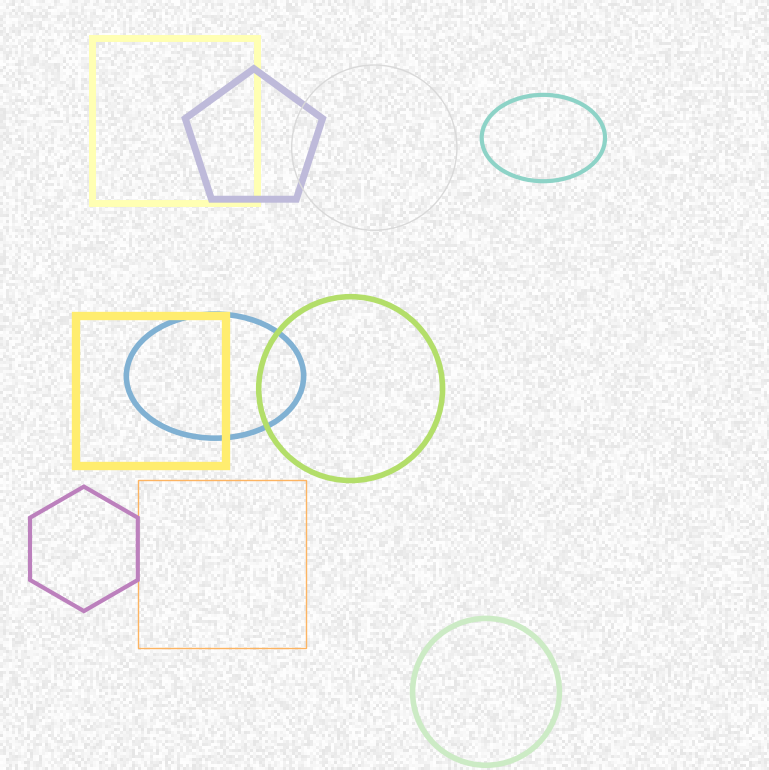[{"shape": "oval", "thickness": 1.5, "radius": 0.4, "center": [0.706, 0.821]}, {"shape": "square", "thickness": 2.5, "radius": 0.54, "center": [0.227, 0.843]}, {"shape": "pentagon", "thickness": 2.5, "radius": 0.47, "center": [0.33, 0.817]}, {"shape": "oval", "thickness": 2, "radius": 0.58, "center": [0.279, 0.512]}, {"shape": "square", "thickness": 0.5, "radius": 0.55, "center": [0.289, 0.267]}, {"shape": "circle", "thickness": 2, "radius": 0.6, "center": [0.455, 0.495]}, {"shape": "circle", "thickness": 0.5, "radius": 0.54, "center": [0.486, 0.808]}, {"shape": "hexagon", "thickness": 1.5, "radius": 0.4, "center": [0.109, 0.287]}, {"shape": "circle", "thickness": 2, "radius": 0.48, "center": [0.631, 0.102]}, {"shape": "square", "thickness": 3, "radius": 0.49, "center": [0.196, 0.493]}]